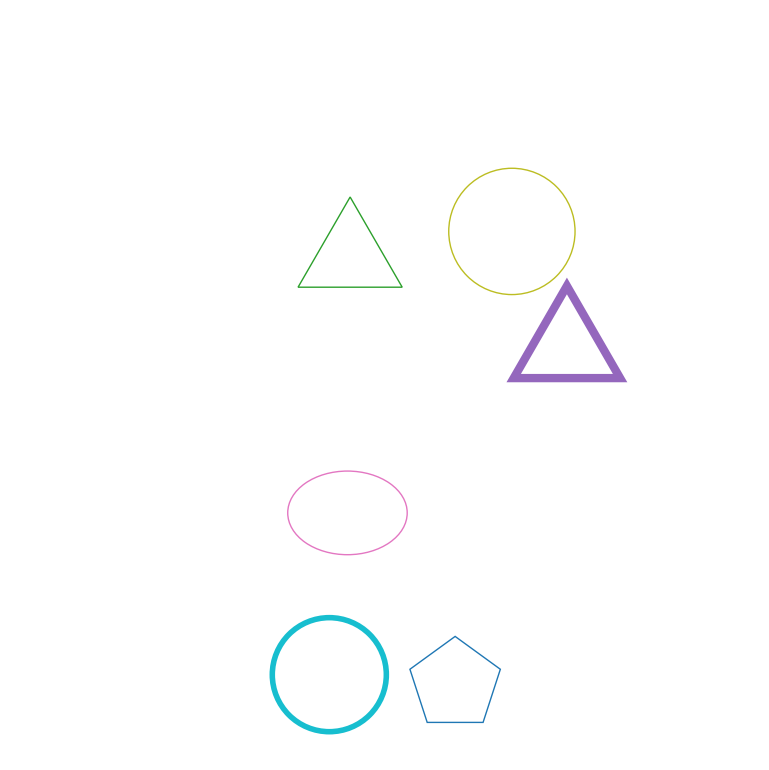[{"shape": "pentagon", "thickness": 0.5, "radius": 0.31, "center": [0.591, 0.112]}, {"shape": "triangle", "thickness": 0.5, "radius": 0.39, "center": [0.455, 0.666]}, {"shape": "triangle", "thickness": 3, "radius": 0.4, "center": [0.736, 0.549]}, {"shape": "oval", "thickness": 0.5, "radius": 0.39, "center": [0.451, 0.334]}, {"shape": "circle", "thickness": 0.5, "radius": 0.41, "center": [0.665, 0.699]}, {"shape": "circle", "thickness": 2, "radius": 0.37, "center": [0.428, 0.124]}]